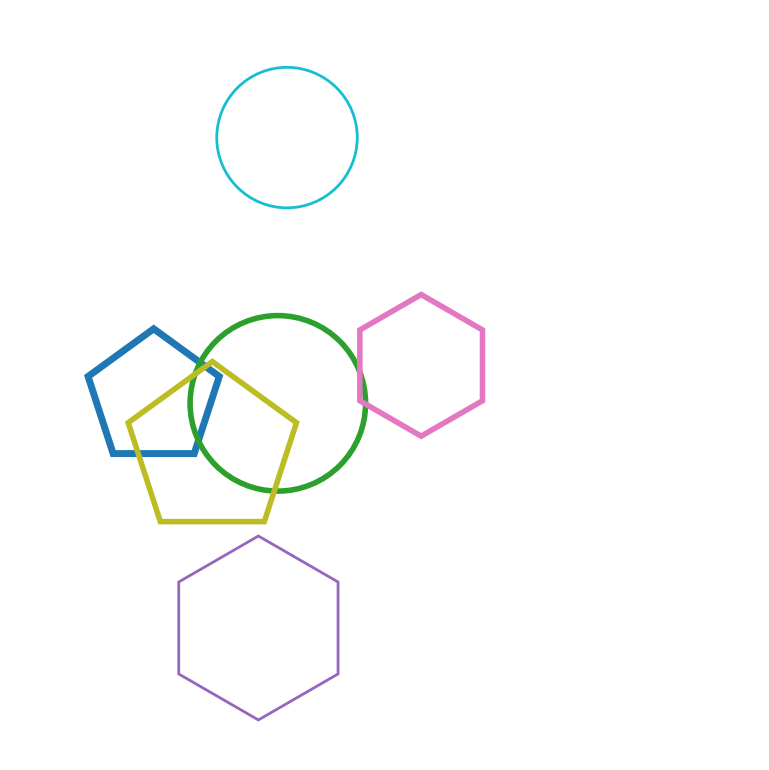[{"shape": "pentagon", "thickness": 2.5, "radius": 0.45, "center": [0.2, 0.483]}, {"shape": "circle", "thickness": 2, "radius": 0.57, "center": [0.361, 0.476]}, {"shape": "hexagon", "thickness": 1, "radius": 0.6, "center": [0.336, 0.184]}, {"shape": "hexagon", "thickness": 2, "radius": 0.46, "center": [0.547, 0.526]}, {"shape": "pentagon", "thickness": 2, "radius": 0.57, "center": [0.276, 0.416]}, {"shape": "circle", "thickness": 1, "radius": 0.46, "center": [0.373, 0.821]}]